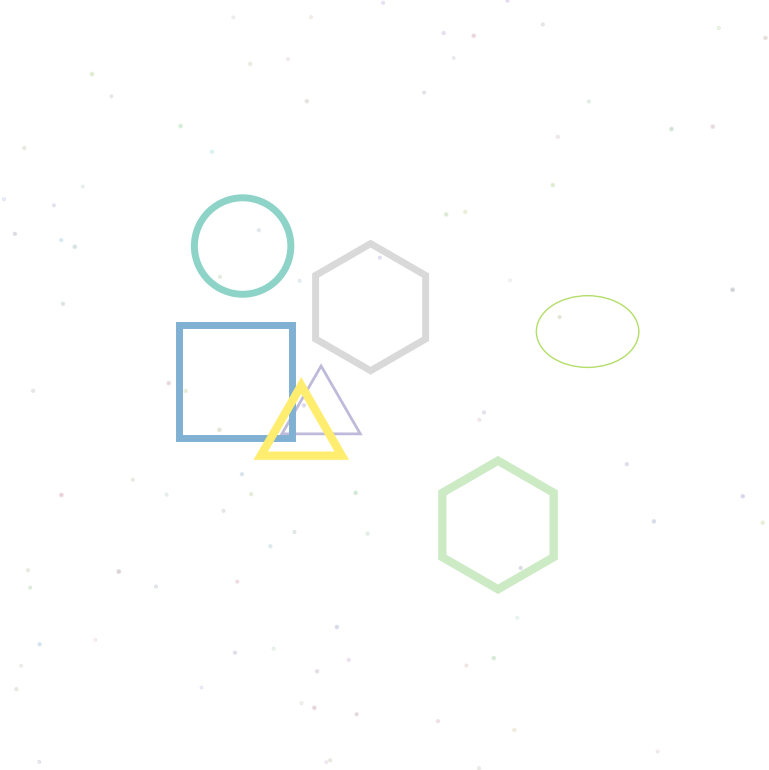[{"shape": "circle", "thickness": 2.5, "radius": 0.31, "center": [0.315, 0.68]}, {"shape": "triangle", "thickness": 1, "radius": 0.29, "center": [0.417, 0.466]}, {"shape": "square", "thickness": 2.5, "radius": 0.37, "center": [0.305, 0.505]}, {"shape": "oval", "thickness": 0.5, "radius": 0.33, "center": [0.763, 0.569]}, {"shape": "hexagon", "thickness": 2.5, "radius": 0.41, "center": [0.481, 0.601]}, {"shape": "hexagon", "thickness": 3, "radius": 0.42, "center": [0.647, 0.318]}, {"shape": "triangle", "thickness": 3, "radius": 0.3, "center": [0.391, 0.439]}]